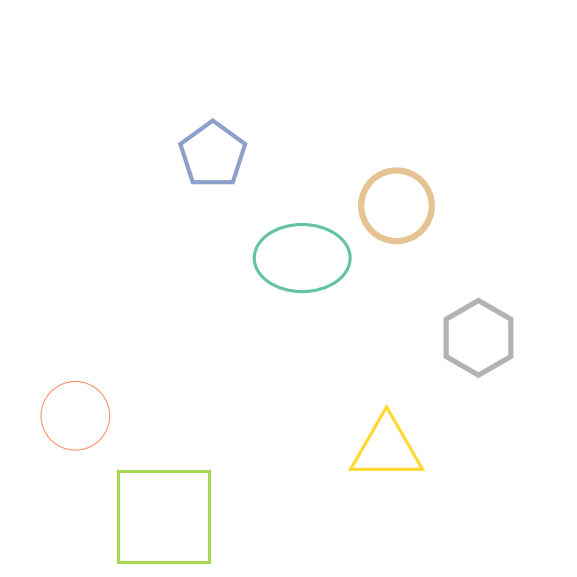[{"shape": "oval", "thickness": 1.5, "radius": 0.42, "center": [0.523, 0.552]}, {"shape": "circle", "thickness": 0.5, "radius": 0.3, "center": [0.13, 0.279]}, {"shape": "pentagon", "thickness": 2, "radius": 0.3, "center": [0.368, 0.731]}, {"shape": "square", "thickness": 1.5, "radius": 0.39, "center": [0.283, 0.105]}, {"shape": "triangle", "thickness": 1.5, "radius": 0.36, "center": [0.669, 0.222]}, {"shape": "circle", "thickness": 3, "radius": 0.31, "center": [0.687, 0.643]}, {"shape": "hexagon", "thickness": 2.5, "radius": 0.32, "center": [0.829, 0.414]}]